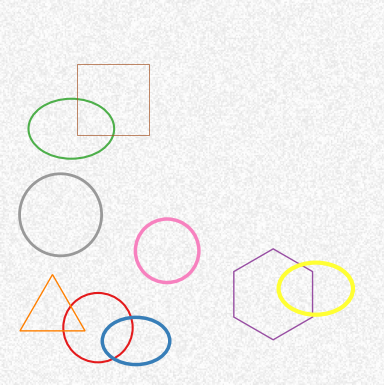[{"shape": "circle", "thickness": 1.5, "radius": 0.45, "center": [0.254, 0.149]}, {"shape": "oval", "thickness": 2.5, "radius": 0.44, "center": [0.353, 0.114]}, {"shape": "oval", "thickness": 1.5, "radius": 0.56, "center": [0.185, 0.666]}, {"shape": "hexagon", "thickness": 1, "radius": 0.59, "center": [0.71, 0.236]}, {"shape": "triangle", "thickness": 1, "radius": 0.49, "center": [0.136, 0.189]}, {"shape": "oval", "thickness": 3, "radius": 0.48, "center": [0.82, 0.25]}, {"shape": "square", "thickness": 0.5, "radius": 0.47, "center": [0.293, 0.741]}, {"shape": "circle", "thickness": 2.5, "radius": 0.41, "center": [0.434, 0.349]}, {"shape": "circle", "thickness": 2, "radius": 0.53, "center": [0.157, 0.442]}]